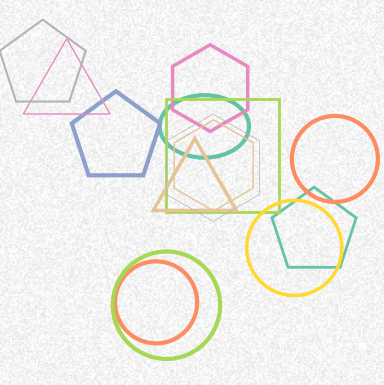[{"shape": "oval", "thickness": 3, "radius": 0.58, "center": [0.531, 0.672]}, {"shape": "pentagon", "thickness": 2, "radius": 0.58, "center": [0.816, 0.399]}, {"shape": "circle", "thickness": 3, "radius": 0.56, "center": [0.87, 0.587]}, {"shape": "circle", "thickness": 3, "radius": 0.53, "center": [0.406, 0.215]}, {"shape": "pentagon", "thickness": 3, "radius": 0.6, "center": [0.301, 0.642]}, {"shape": "hexagon", "thickness": 2.5, "radius": 0.56, "center": [0.546, 0.771]}, {"shape": "triangle", "thickness": 1, "radius": 0.65, "center": [0.173, 0.769]}, {"shape": "circle", "thickness": 3, "radius": 0.7, "center": [0.432, 0.207]}, {"shape": "square", "thickness": 2, "radius": 0.74, "center": [0.578, 0.596]}, {"shape": "circle", "thickness": 2.5, "radius": 0.62, "center": [0.764, 0.356]}, {"shape": "triangle", "thickness": 2.5, "radius": 0.62, "center": [0.506, 0.516]}, {"shape": "hexagon", "thickness": 1, "radius": 0.59, "center": [0.555, 0.57]}, {"shape": "pentagon", "thickness": 1.5, "radius": 0.59, "center": [0.111, 0.831]}, {"shape": "hexagon", "thickness": 0.5, "radius": 0.7, "center": [0.553, 0.564]}]